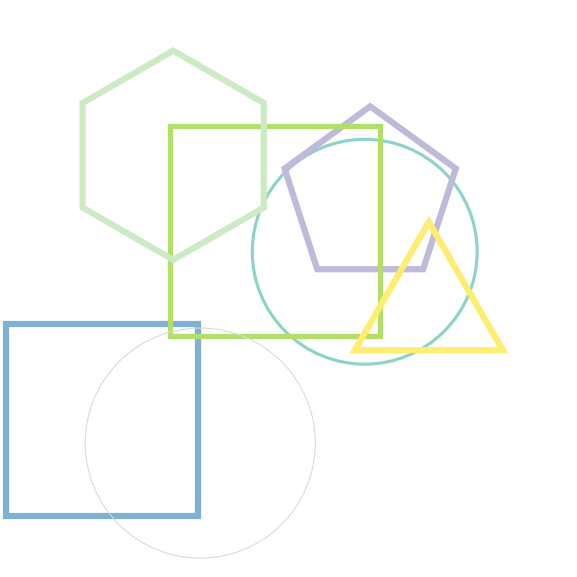[{"shape": "circle", "thickness": 1.5, "radius": 0.97, "center": [0.632, 0.563]}, {"shape": "pentagon", "thickness": 3, "radius": 0.78, "center": [0.641, 0.659]}, {"shape": "square", "thickness": 3, "radius": 0.83, "center": [0.177, 0.272]}, {"shape": "square", "thickness": 2.5, "radius": 0.91, "center": [0.476, 0.599]}, {"shape": "circle", "thickness": 0.5, "radius": 1.0, "center": [0.347, 0.232]}, {"shape": "hexagon", "thickness": 3, "radius": 0.91, "center": [0.3, 0.73]}, {"shape": "triangle", "thickness": 3, "radius": 0.74, "center": [0.743, 0.467]}]